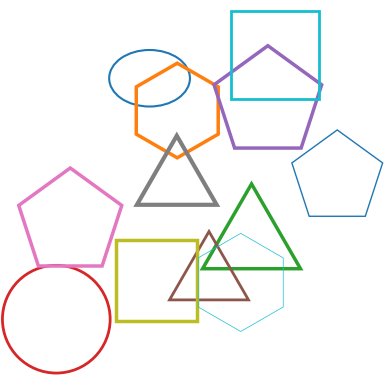[{"shape": "pentagon", "thickness": 1, "radius": 0.62, "center": [0.876, 0.539]}, {"shape": "oval", "thickness": 1.5, "radius": 0.52, "center": [0.388, 0.797]}, {"shape": "hexagon", "thickness": 2.5, "radius": 0.61, "center": [0.46, 0.713]}, {"shape": "triangle", "thickness": 2.5, "radius": 0.73, "center": [0.653, 0.375]}, {"shape": "circle", "thickness": 2, "radius": 0.7, "center": [0.146, 0.171]}, {"shape": "pentagon", "thickness": 2.5, "radius": 0.73, "center": [0.696, 0.734]}, {"shape": "triangle", "thickness": 2, "radius": 0.59, "center": [0.543, 0.28]}, {"shape": "pentagon", "thickness": 2.5, "radius": 0.7, "center": [0.182, 0.423]}, {"shape": "triangle", "thickness": 3, "radius": 0.6, "center": [0.459, 0.528]}, {"shape": "square", "thickness": 2.5, "radius": 0.52, "center": [0.407, 0.271]}, {"shape": "square", "thickness": 2, "radius": 0.57, "center": [0.715, 0.858]}, {"shape": "hexagon", "thickness": 0.5, "radius": 0.64, "center": [0.625, 0.266]}]